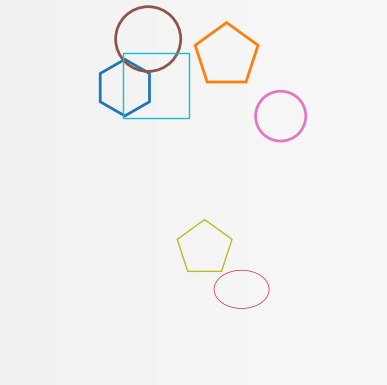[{"shape": "hexagon", "thickness": 2, "radius": 0.37, "center": [0.322, 0.772]}, {"shape": "pentagon", "thickness": 2, "radius": 0.43, "center": [0.585, 0.856]}, {"shape": "oval", "thickness": 0.5, "radius": 0.35, "center": [0.623, 0.248]}, {"shape": "circle", "thickness": 2, "radius": 0.42, "center": [0.382, 0.899]}, {"shape": "circle", "thickness": 2, "radius": 0.32, "center": [0.724, 0.698]}, {"shape": "pentagon", "thickness": 1, "radius": 0.37, "center": [0.528, 0.355]}, {"shape": "square", "thickness": 1, "radius": 0.42, "center": [0.403, 0.778]}]